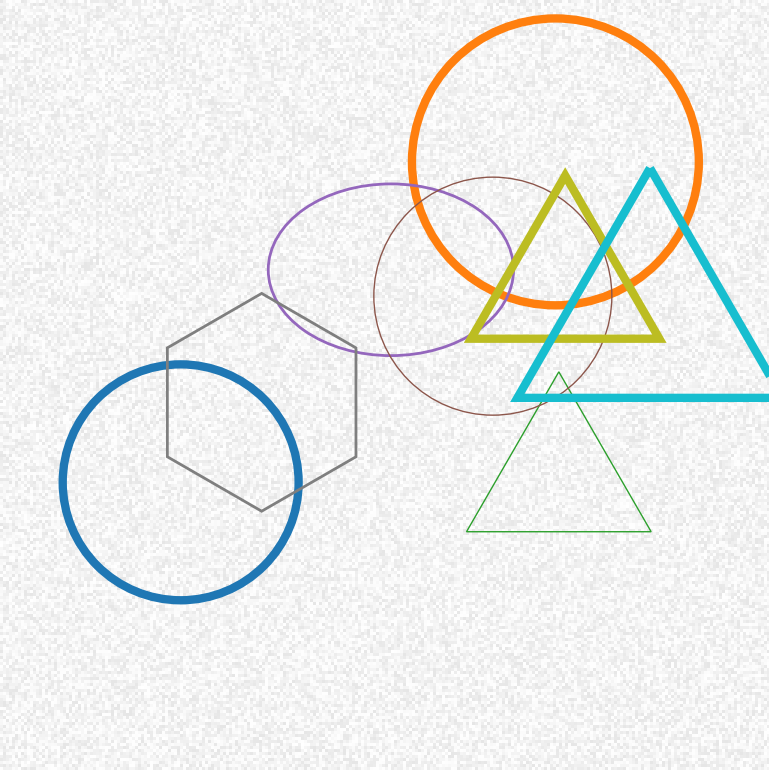[{"shape": "circle", "thickness": 3, "radius": 0.77, "center": [0.235, 0.374]}, {"shape": "circle", "thickness": 3, "radius": 0.93, "center": [0.721, 0.79]}, {"shape": "triangle", "thickness": 0.5, "radius": 0.69, "center": [0.726, 0.379]}, {"shape": "oval", "thickness": 1, "radius": 0.8, "center": [0.508, 0.65]}, {"shape": "circle", "thickness": 0.5, "radius": 0.77, "center": [0.64, 0.615]}, {"shape": "hexagon", "thickness": 1, "radius": 0.71, "center": [0.34, 0.478]}, {"shape": "triangle", "thickness": 3, "radius": 0.71, "center": [0.734, 0.631]}, {"shape": "triangle", "thickness": 3, "radius": 0.99, "center": [0.844, 0.583]}]